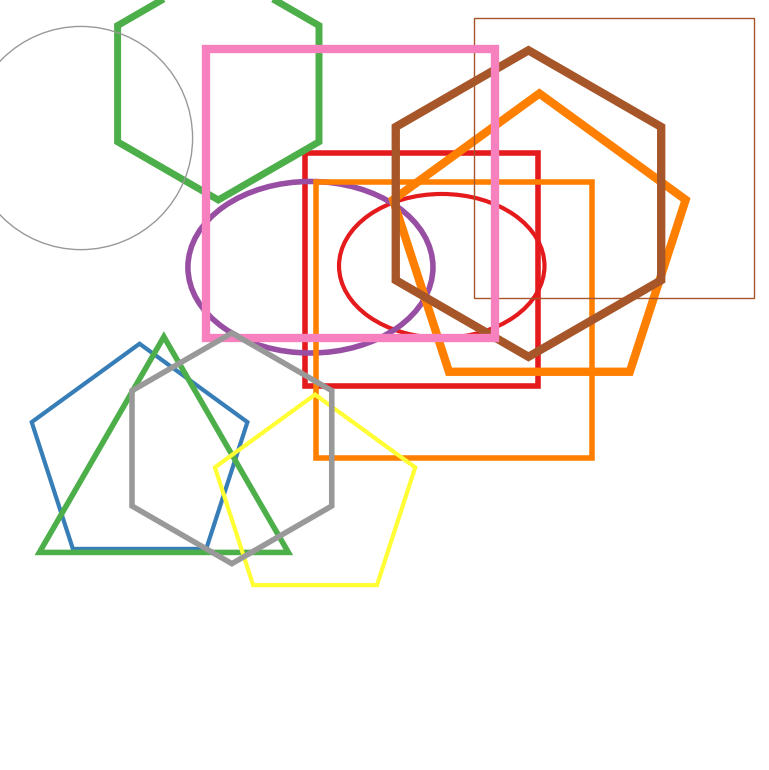[{"shape": "square", "thickness": 2, "radius": 0.76, "center": [0.548, 0.65]}, {"shape": "oval", "thickness": 1.5, "radius": 0.67, "center": [0.574, 0.655]}, {"shape": "pentagon", "thickness": 1.5, "radius": 0.74, "center": [0.181, 0.406]}, {"shape": "triangle", "thickness": 2, "radius": 0.93, "center": [0.213, 0.376]}, {"shape": "hexagon", "thickness": 2.5, "radius": 0.76, "center": [0.284, 0.891]}, {"shape": "oval", "thickness": 2, "radius": 0.8, "center": [0.403, 0.653]}, {"shape": "pentagon", "thickness": 3, "radius": 1.0, "center": [0.7, 0.679]}, {"shape": "square", "thickness": 2, "radius": 0.9, "center": [0.589, 0.585]}, {"shape": "pentagon", "thickness": 1.5, "radius": 0.68, "center": [0.409, 0.351]}, {"shape": "square", "thickness": 0.5, "radius": 0.91, "center": [0.798, 0.795]}, {"shape": "hexagon", "thickness": 3, "radius": 1.0, "center": [0.686, 0.736]}, {"shape": "square", "thickness": 3, "radius": 0.94, "center": [0.456, 0.749]}, {"shape": "hexagon", "thickness": 2, "radius": 0.75, "center": [0.301, 0.418]}, {"shape": "circle", "thickness": 0.5, "radius": 0.72, "center": [0.105, 0.821]}]